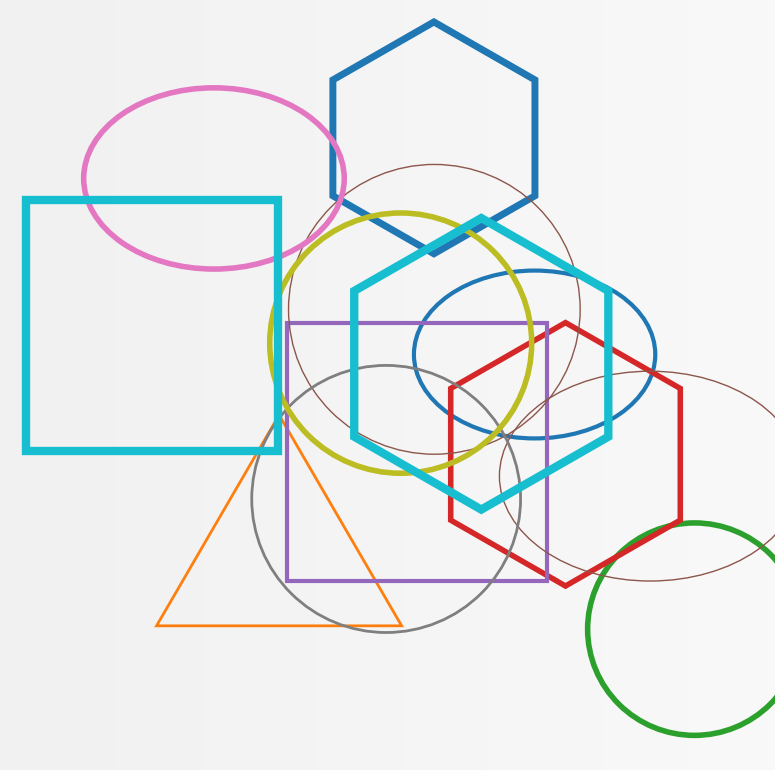[{"shape": "oval", "thickness": 1.5, "radius": 0.78, "center": [0.69, 0.54]}, {"shape": "hexagon", "thickness": 2.5, "radius": 0.75, "center": [0.56, 0.821]}, {"shape": "triangle", "thickness": 1, "radius": 0.91, "center": [0.36, 0.279]}, {"shape": "circle", "thickness": 2, "radius": 0.69, "center": [0.896, 0.183]}, {"shape": "hexagon", "thickness": 2, "radius": 0.86, "center": [0.73, 0.41]}, {"shape": "square", "thickness": 1.5, "radius": 0.84, "center": [0.538, 0.413]}, {"shape": "oval", "thickness": 0.5, "radius": 0.97, "center": [0.839, 0.382]}, {"shape": "circle", "thickness": 0.5, "radius": 0.94, "center": [0.56, 0.598]}, {"shape": "oval", "thickness": 2, "radius": 0.84, "center": [0.276, 0.768]}, {"shape": "circle", "thickness": 1, "radius": 0.87, "center": [0.498, 0.352]}, {"shape": "circle", "thickness": 2, "radius": 0.85, "center": [0.517, 0.554]}, {"shape": "hexagon", "thickness": 3, "radius": 0.95, "center": [0.621, 0.528]}, {"shape": "square", "thickness": 3, "radius": 0.81, "center": [0.196, 0.577]}]